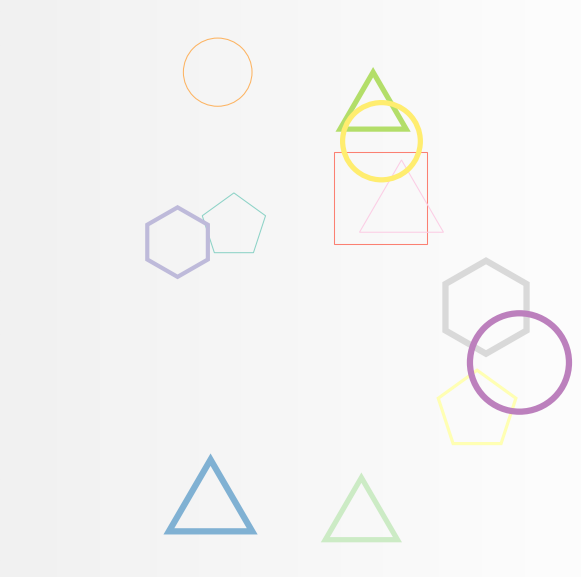[{"shape": "pentagon", "thickness": 0.5, "radius": 0.29, "center": [0.402, 0.608]}, {"shape": "pentagon", "thickness": 1.5, "radius": 0.35, "center": [0.821, 0.288]}, {"shape": "hexagon", "thickness": 2, "radius": 0.3, "center": [0.305, 0.58]}, {"shape": "square", "thickness": 0.5, "radius": 0.4, "center": [0.655, 0.656]}, {"shape": "triangle", "thickness": 3, "radius": 0.41, "center": [0.362, 0.12]}, {"shape": "circle", "thickness": 0.5, "radius": 0.3, "center": [0.375, 0.874]}, {"shape": "triangle", "thickness": 2.5, "radius": 0.33, "center": [0.642, 0.808]}, {"shape": "triangle", "thickness": 0.5, "radius": 0.42, "center": [0.691, 0.639]}, {"shape": "hexagon", "thickness": 3, "radius": 0.4, "center": [0.836, 0.467]}, {"shape": "circle", "thickness": 3, "radius": 0.43, "center": [0.894, 0.371]}, {"shape": "triangle", "thickness": 2.5, "radius": 0.36, "center": [0.622, 0.1]}, {"shape": "circle", "thickness": 2.5, "radius": 0.33, "center": [0.656, 0.755]}]